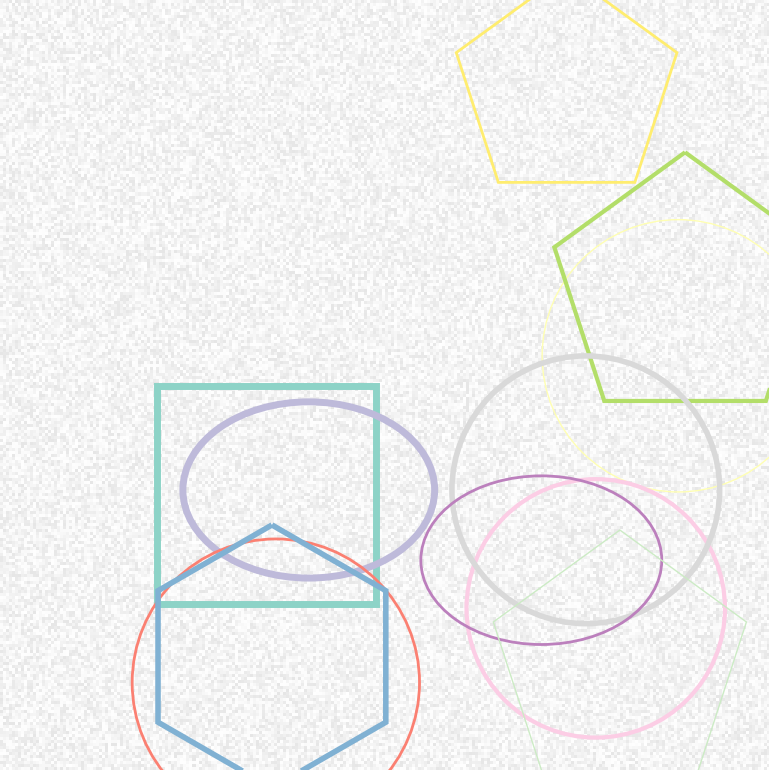[{"shape": "square", "thickness": 2.5, "radius": 0.71, "center": [0.346, 0.357]}, {"shape": "circle", "thickness": 0.5, "radius": 0.88, "center": [0.881, 0.538]}, {"shape": "oval", "thickness": 2.5, "radius": 0.82, "center": [0.401, 0.364]}, {"shape": "circle", "thickness": 1, "radius": 0.93, "center": [0.358, 0.113]}, {"shape": "hexagon", "thickness": 2, "radius": 0.85, "center": [0.353, 0.147]}, {"shape": "pentagon", "thickness": 1.5, "radius": 0.89, "center": [0.89, 0.624]}, {"shape": "circle", "thickness": 1.5, "radius": 0.84, "center": [0.774, 0.21]}, {"shape": "circle", "thickness": 2, "radius": 0.87, "center": [0.761, 0.364]}, {"shape": "oval", "thickness": 1, "radius": 0.78, "center": [0.703, 0.272]}, {"shape": "pentagon", "thickness": 0.5, "radius": 0.86, "center": [0.805, 0.139]}, {"shape": "pentagon", "thickness": 1, "radius": 0.75, "center": [0.736, 0.885]}]